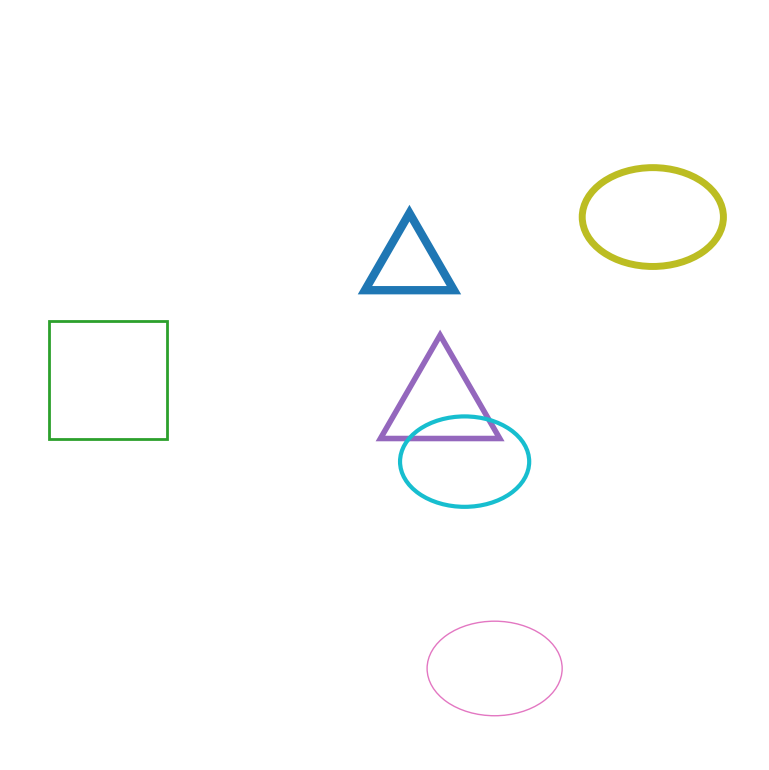[{"shape": "triangle", "thickness": 3, "radius": 0.33, "center": [0.532, 0.656]}, {"shape": "square", "thickness": 1, "radius": 0.38, "center": [0.141, 0.507]}, {"shape": "triangle", "thickness": 2, "radius": 0.45, "center": [0.572, 0.475]}, {"shape": "oval", "thickness": 0.5, "radius": 0.44, "center": [0.642, 0.132]}, {"shape": "oval", "thickness": 2.5, "radius": 0.46, "center": [0.848, 0.718]}, {"shape": "oval", "thickness": 1.5, "radius": 0.42, "center": [0.603, 0.4]}]